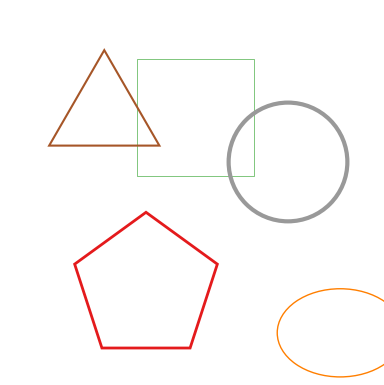[{"shape": "pentagon", "thickness": 2, "radius": 0.97, "center": [0.379, 0.254]}, {"shape": "square", "thickness": 0.5, "radius": 0.76, "center": [0.508, 0.695]}, {"shape": "oval", "thickness": 1, "radius": 0.82, "center": [0.884, 0.136]}, {"shape": "triangle", "thickness": 1.5, "radius": 0.83, "center": [0.271, 0.704]}, {"shape": "circle", "thickness": 3, "radius": 0.77, "center": [0.748, 0.579]}]